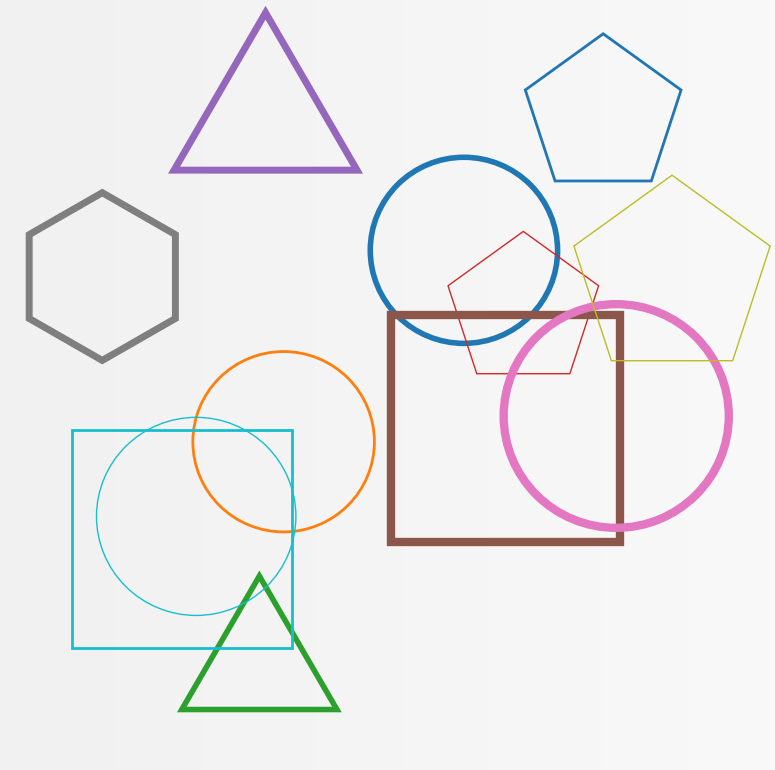[{"shape": "pentagon", "thickness": 1, "radius": 0.53, "center": [0.778, 0.85]}, {"shape": "circle", "thickness": 2, "radius": 0.6, "center": [0.599, 0.675]}, {"shape": "circle", "thickness": 1, "radius": 0.59, "center": [0.366, 0.426]}, {"shape": "triangle", "thickness": 2, "radius": 0.58, "center": [0.335, 0.136]}, {"shape": "pentagon", "thickness": 0.5, "radius": 0.51, "center": [0.675, 0.597]}, {"shape": "triangle", "thickness": 2.5, "radius": 0.68, "center": [0.343, 0.847]}, {"shape": "square", "thickness": 3, "radius": 0.74, "center": [0.653, 0.443]}, {"shape": "circle", "thickness": 3, "radius": 0.73, "center": [0.795, 0.46]}, {"shape": "hexagon", "thickness": 2.5, "radius": 0.54, "center": [0.132, 0.641]}, {"shape": "pentagon", "thickness": 0.5, "radius": 0.67, "center": [0.867, 0.639]}, {"shape": "square", "thickness": 1, "radius": 0.71, "center": [0.235, 0.3]}, {"shape": "circle", "thickness": 0.5, "radius": 0.64, "center": [0.253, 0.329]}]